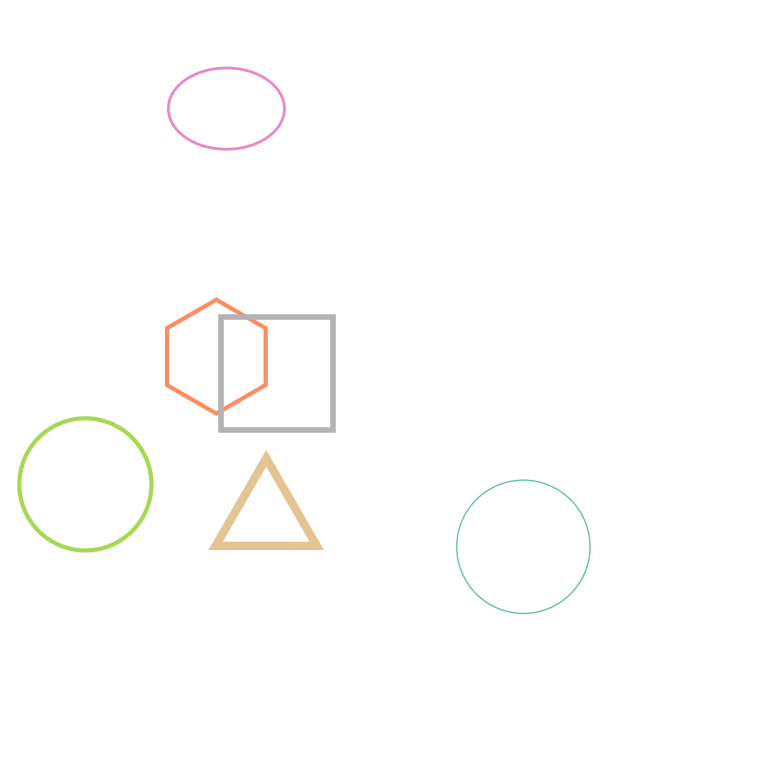[{"shape": "circle", "thickness": 0.5, "radius": 0.43, "center": [0.68, 0.29]}, {"shape": "hexagon", "thickness": 1.5, "radius": 0.37, "center": [0.281, 0.537]}, {"shape": "oval", "thickness": 1, "radius": 0.38, "center": [0.294, 0.859]}, {"shape": "circle", "thickness": 1.5, "radius": 0.43, "center": [0.111, 0.371]}, {"shape": "triangle", "thickness": 3, "radius": 0.38, "center": [0.346, 0.329]}, {"shape": "square", "thickness": 2, "radius": 0.37, "center": [0.36, 0.515]}]